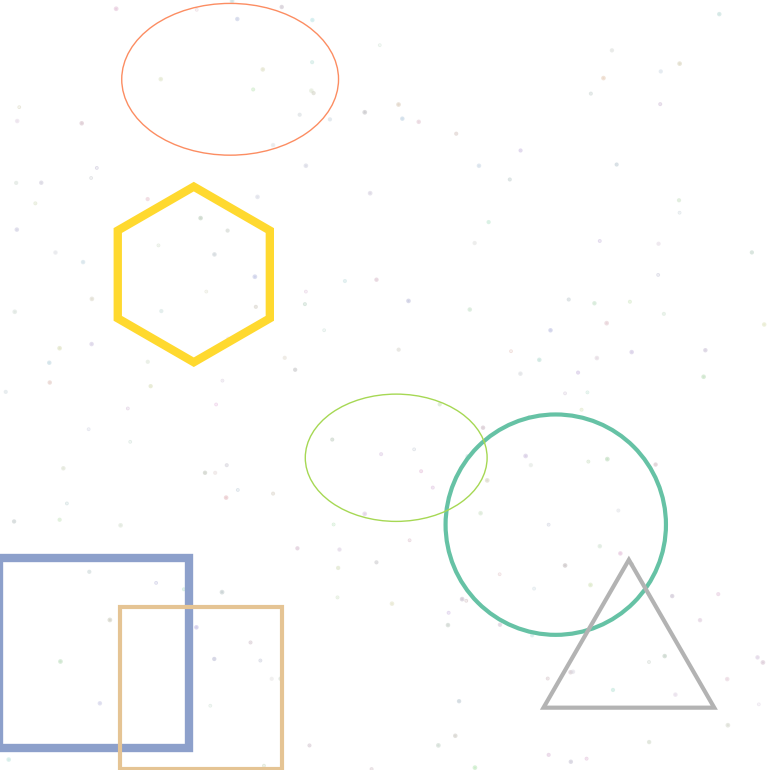[{"shape": "circle", "thickness": 1.5, "radius": 0.72, "center": [0.722, 0.319]}, {"shape": "oval", "thickness": 0.5, "radius": 0.7, "center": [0.299, 0.897]}, {"shape": "square", "thickness": 3, "radius": 0.62, "center": [0.122, 0.152]}, {"shape": "oval", "thickness": 0.5, "radius": 0.59, "center": [0.515, 0.406]}, {"shape": "hexagon", "thickness": 3, "radius": 0.57, "center": [0.252, 0.644]}, {"shape": "square", "thickness": 1.5, "radius": 0.53, "center": [0.261, 0.106]}, {"shape": "triangle", "thickness": 1.5, "radius": 0.64, "center": [0.817, 0.145]}]